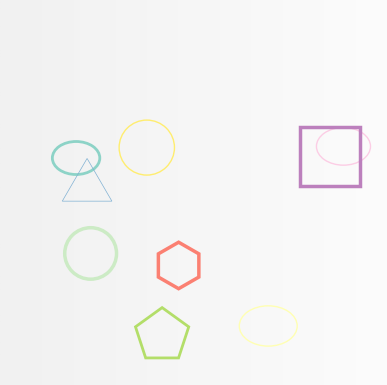[{"shape": "oval", "thickness": 2, "radius": 0.31, "center": [0.196, 0.59]}, {"shape": "oval", "thickness": 1, "radius": 0.37, "center": [0.692, 0.153]}, {"shape": "hexagon", "thickness": 2.5, "radius": 0.3, "center": [0.461, 0.311]}, {"shape": "triangle", "thickness": 0.5, "radius": 0.37, "center": [0.225, 0.514]}, {"shape": "pentagon", "thickness": 2, "radius": 0.36, "center": [0.418, 0.129]}, {"shape": "oval", "thickness": 1, "radius": 0.35, "center": [0.886, 0.62]}, {"shape": "square", "thickness": 2.5, "radius": 0.39, "center": [0.852, 0.593]}, {"shape": "circle", "thickness": 2.5, "radius": 0.33, "center": [0.234, 0.342]}, {"shape": "circle", "thickness": 1, "radius": 0.36, "center": [0.379, 0.617]}]